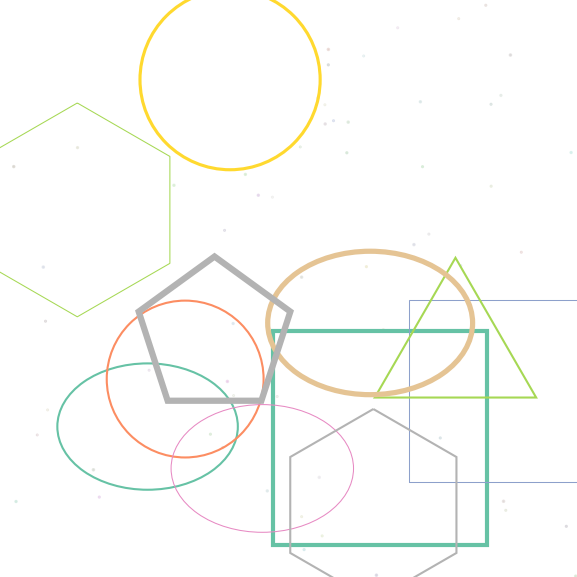[{"shape": "square", "thickness": 2, "radius": 0.93, "center": [0.659, 0.241]}, {"shape": "oval", "thickness": 1, "radius": 0.78, "center": [0.256, 0.26]}, {"shape": "circle", "thickness": 1, "radius": 0.68, "center": [0.321, 0.343]}, {"shape": "square", "thickness": 0.5, "radius": 0.79, "center": [0.865, 0.322]}, {"shape": "oval", "thickness": 0.5, "radius": 0.79, "center": [0.454, 0.188]}, {"shape": "hexagon", "thickness": 0.5, "radius": 0.93, "center": [0.134, 0.636]}, {"shape": "triangle", "thickness": 1, "radius": 0.81, "center": [0.789, 0.391]}, {"shape": "circle", "thickness": 1.5, "radius": 0.78, "center": [0.398, 0.861]}, {"shape": "oval", "thickness": 2.5, "radius": 0.89, "center": [0.641, 0.44]}, {"shape": "hexagon", "thickness": 1, "radius": 0.83, "center": [0.646, 0.125]}, {"shape": "pentagon", "thickness": 3, "radius": 0.69, "center": [0.371, 0.417]}]